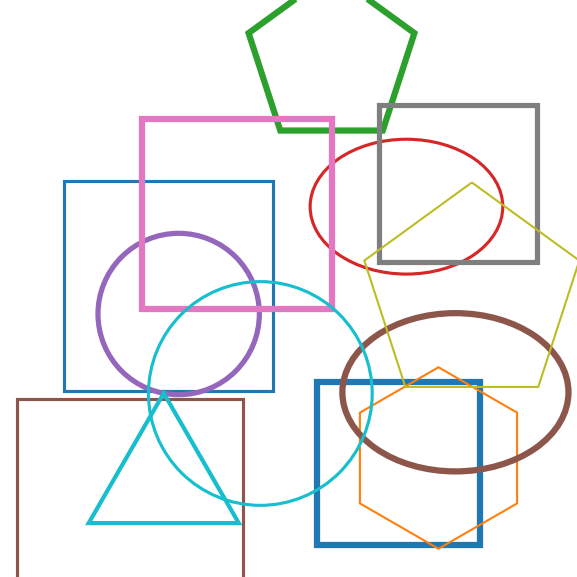[{"shape": "square", "thickness": 3, "radius": 0.71, "center": [0.69, 0.197]}, {"shape": "square", "thickness": 1.5, "radius": 0.91, "center": [0.291, 0.504]}, {"shape": "hexagon", "thickness": 1, "radius": 0.79, "center": [0.759, 0.206]}, {"shape": "pentagon", "thickness": 3, "radius": 0.75, "center": [0.574, 0.895]}, {"shape": "oval", "thickness": 1.5, "radius": 0.83, "center": [0.704, 0.641]}, {"shape": "circle", "thickness": 2.5, "radius": 0.7, "center": [0.309, 0.455]}, {"shape": "oval", "thickness": 3, "radius": 0.98, "center": [0.789, 0.32]}, {"shape": "square", "thickness": 1.5, "radius": 0.98, "center": [0.225, 0.113]}, {"shape": "square", "thickness": 3, "radius": 0.82, "center": [0.411, 0.629]}, {"shape": "square", "thickness": 2.5, "radius": 0.68, "center": [0.793, 0.681]}, {"shape": "pentagon", "thickness": 1, "radius": 0.98, "center": [0.817, 0.487]}, {"shape": "circle", "thickness": 1.5, "radius": 0.97, "center": [0.451, 0.318]}, {"shape": "triangle", "thickness": 2, "radius": 0.75, "center": [0.284, 0.168]}]